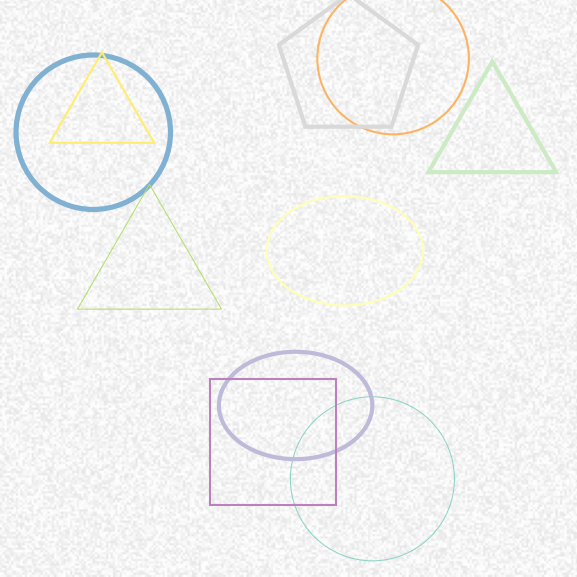[{"shape": "circle", "thickness": 0.5, "radius": 0.71, "center": [0.645, 0.17]}, {"shape": "oval", "thickness": 1, "radius": 0.68, "center": [0.597, 0.565]}, {"shape": "oval", "thickness": 2, "radius": 0.66, "center": [0.512, 0.297]}, {"shape": "circle", "thickness": 2.5, "radius": 0.67, "center": [0.161, 0.77]}, {"shape": "circle", "thickness": 1, "radius": 0.66, "center": [0.681, 0.898]}, {"shape": "triangle", "thickness": 0.5, "radius": 0.72, "center": [0.259, 0.536]}, {"shape": "pentagon", "thickness": 2, "radius": 0.63, "center": [0.603, 0.882]}, {"shape": "square", "thickness": 1, "radius": 0.55, "center": [0.473, 0.234]}, {"shape": "triangle", "thickness": 2, "radius": 0.64, "center": [0.852, 0.765]}, {"shape": "triangle", "thickness": 1, "radius": 0.52, "center": [0.177, 0.804]}]